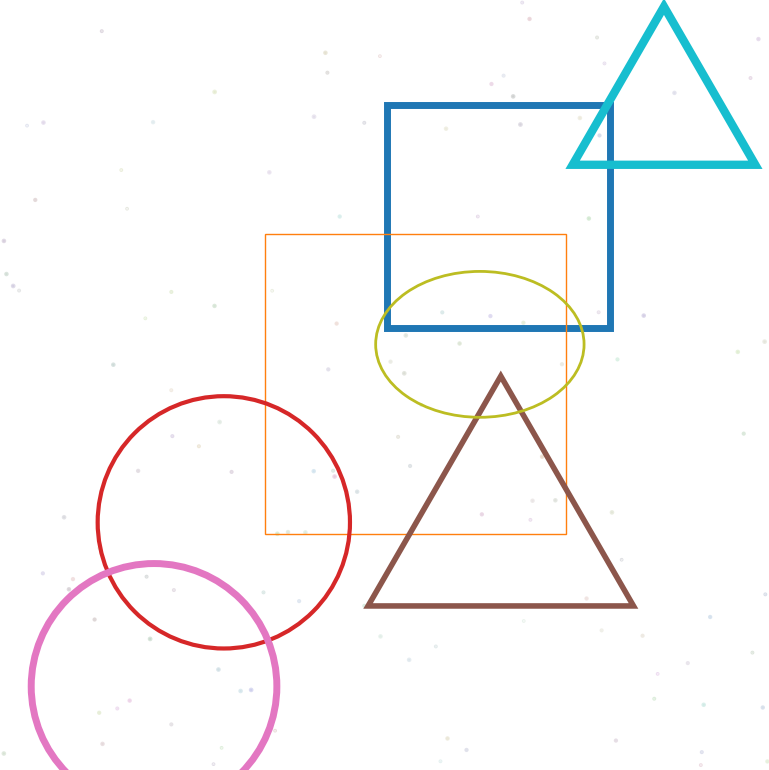[{"shape": "square", "thickness": 2.5, "radius": 0.72, "center": [0.647, 0.719]}, {"shape": "square", "thickness": 0.5, "radius": 0.98, "center": [0.54, 0.501]}, {"shape": "circle", "thickness": 1.5, "radius": 0.82, "center": [0.291, 0.322]}, {"shape": "triangle", "thickness": 2, "radius": 1.0, "center": [0.65, 0.313]}, {"shape": "circle", "thickness": 2.5, "radius": 0.8, "center": [0.2, 0.109]}, {"shape": "oval", "thickness": 1, "radius": 0.68, "center": [0.623, 0.553]}, {"shape": "triangle", "thickness": 3, "radius": 0.68, "center": [0.862, 0.854]}]